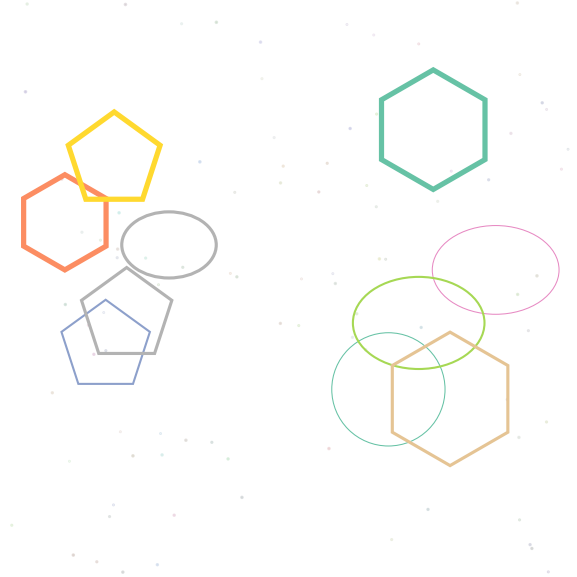[{"shape": "circle", "thickness": 0.5, "radius": 0.49, "center": [0.673, 0.325]}, {"shape": "hexagon", "thickness": 2.5, "radius": 0.52, "center": [0.75, 0.775]}, {"shape": "hexagon", "thickness": 2.5, "radius": 0.41, "center": [0.112, 0.614]}, {"shape": "pentagon", "thickness": 1, "radius": 0.4, "center": [0.183, 0.4]}, {"shape": "oval", "thickness": 0.5, "radius": 0.55, "center": [0.858, 0.532]}, {"shape": "oval", "thickness": 1, "radius": 0.57, "center": [0.725, 0.44]}, {"shape": "pentagon", "thickness": 2.5, "radius": 0.42, "center": [0.198, 0.722]}, {"shape": "hexagon", "thickness": 1.5, "radius": 0.58, "center": [0.779, 0.308]}, {"shape": "pentagon", "thickness": 1.5, "radius": 0.41, "center": [0.219, 0.454]}, {"shape": "oval", "thickness": 1.5, "radius": 0.41, "center": [0.293, 0.575]}]